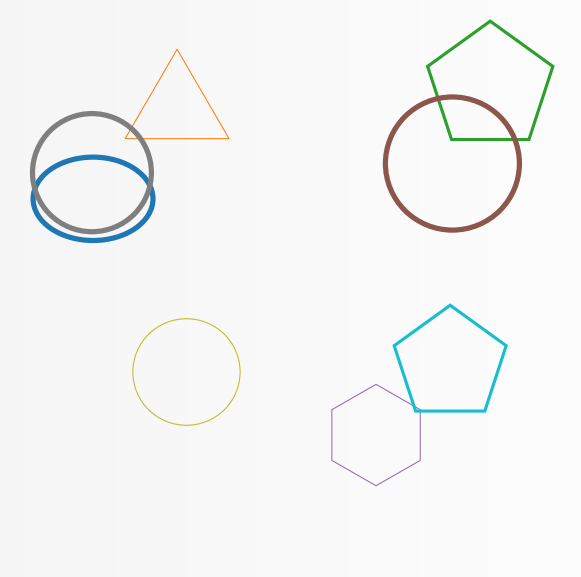[{"shape": "oval", "thickness": 2.5, "radius": 0.52, "center": [0.16, 0.655]}, {"shape": "triangle", "thickness": 0.5, "radius": 0.52, "center": [0.305, 0.811]}, {"shape": "pentagon", "thickness": 1.5, "radius": 0.57, "center": [0.843, 0.849]}, {"shape": "hexagon", "thickness": 0.5, "radius": 0.44, "center": [0.647, 0.246]}, {"shape": "circle", "thickness": 2.5, "radius": 0.58, "center": [0.778, 0.716]}, {"shape": "circle", "thickness": 2.5, "radius": 0.51, "center": [0.158, 0.7]}, {"shape": "circle", "thickness": 0.5, "radius": 0.46, "center": [0.321, 0.355]}, {"shape": "pentagon", "thickness": 1.5, "radius": 0.51, "center": [0.775, 0.369]}]